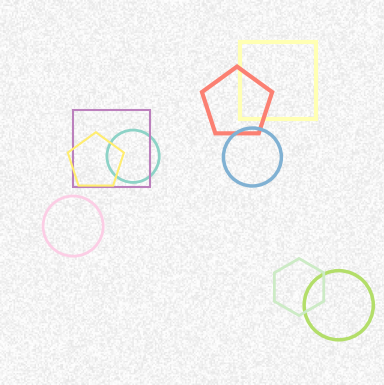[{"shape": "circle", "thickness": 2, "radius": 0.34, "center": [0.346, 0.594]}, {"shape": "square", "thickness": 3, "radius": 0.5, "center": [0.722, 0.79]}, {"shape": "pentagon", "thickness": 3, "radius": 0.48, "center": [0.616, 0.731]}, {"shape": "circle", "thickness": 2.5, "radius": 0.38, "center": [0.656, 0.592]}, {"shape": "circle", "thickness": 2.5, "radius": 0.45, "center": [0.88, 0.207]}, {"shape": "circle", "thickness": 2, "radius": 0.39, "center": [0.19, 0.413]}, {"shape": "square", "thickness": 1.5, "radius": 0.5, "center": [0.289, 0.614]}, {"shape": "hexagon", "thickness": 2, "radius": 0.37, "center": [0.777, 0.254]}, {"shape": "pentagon", "thickness": 1.5, "radius": 0.38, "center": [0.249, 0.58]}]